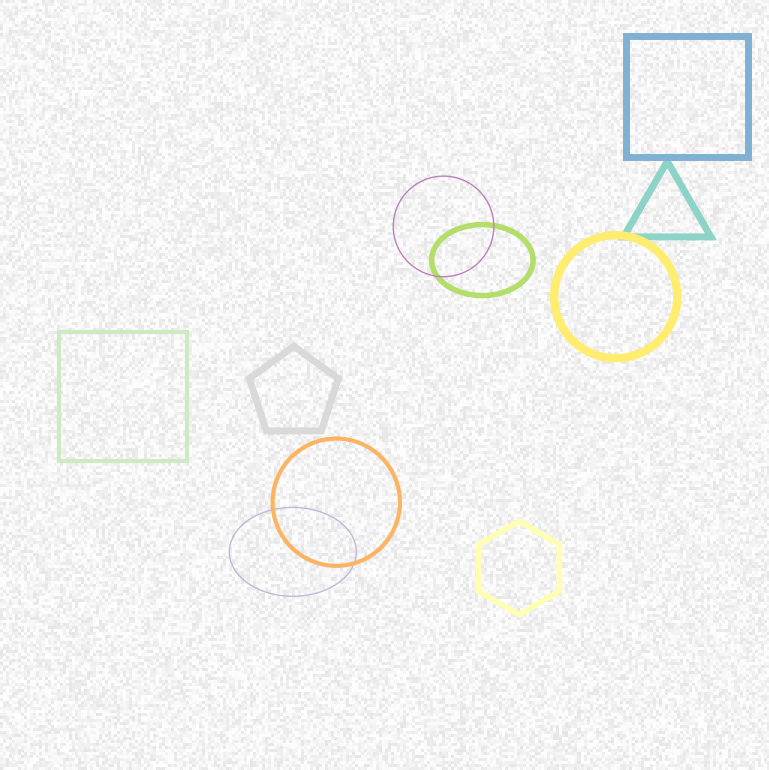[{"shape": "triangle", "thickness": 2.5, "radius": 0.33, "center": [0.867, 0.725]}, {"shape": "hexagon", "thickness": 2, "radius": 0.3, "center": [0.674, 0.263]}, {"shape": "oval", "thickness": 0.5, "radius": 0.41, "center": [0.38, 0.283]}, {"shape": "square", "thickness": 2.5, "radius": 0.39, "center": [0.892, 0.874]}, {"shape": "circle", "thickness": 1.5, "radius": 0.41, "center": [0.437, 0.348]}, {"shape": "oval", "thickness": 2, "radius": 0.33, "center": [0.626, 0.662]}, {"shape": "pentagon", "thickness": 2.5, "radius": 0.3, "center": [0.382, 0.49]}, {"shape": "circle", "thickness": 0.5, "radius": 0.33, "center": [0.576, 0.706]}, {"shape": "square", "thickness": 1.5, "radius": 0.42, "center": [0.16, 0.485]}, {"shape": "circle", "thickness": 3, "radius": 0.4, "center": [0.8, 0.615]}]